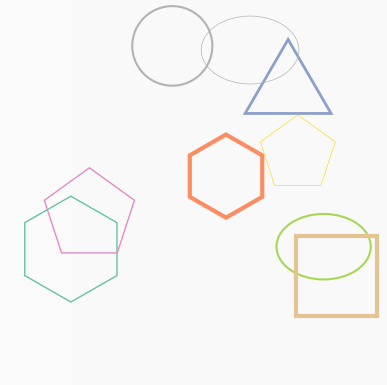[{"shape": "hexagon", "thickness": 1, "radius": 0.69, "center": [0.183, 0.353]}, {"shape": "hexagon", "thickness": 3, "radius": 0.54, "center": [0.583, 0.543]}, {"shape": "triangle", "thickness": 2, "radius": 0.64, "center": [0.744, 0.769]}, {"shape": "pentagon", "thickness": 1, "radius": 0.61, "center": [0.231, 0.442]}, {"shape": "oval", "thickness": 1.5, "radius": 0.61, "center": [0.835, 0.359]}, {"shape": "pentagon", "thickness": 0.5, "radius": 0.51, "center": [0.768, 0.6]}, {"shape": "square", "thickness": 3, "radius": 0.52, "center": [0.87, 0.283]}, {"shape": "oval", "thickness": 0.5, "radius": 0.63, "center": [0.645, 0.87]}, {"shape": "circle", "thickness": 1.5, "radius": 0.52, "center": [0.445, 0.881]}]